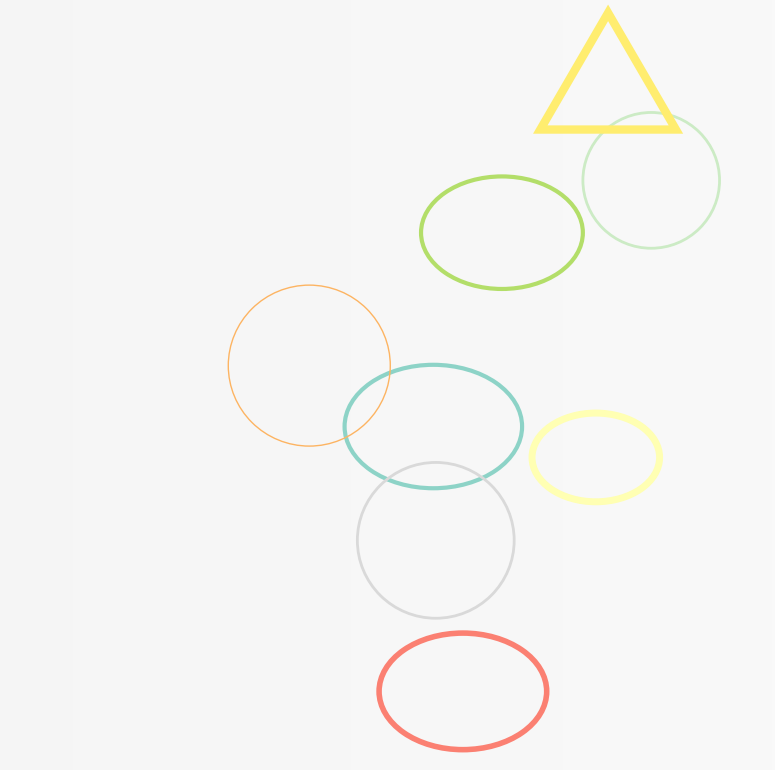[{"shape": "oval", "thickness": 1.5, "radius": 0.57, "center": [0.559, 0.446]}, {"shape": "oval", "thickness": 2.5, "radius": 0.41, "center": [0.769, 0.406]}, {"shape": "oval", "thickness": 2, "radius": 0.54, "center": [0.597, 0.102]}, {"shape": "circle", "thickness": 0.5, "radius": 0.52, "center": [0.399, 0.525]}, {"shape": "oval", "thickness": 1.5, "radius": 0.52, "center": [0.648, 0.698]}, {"shape": "circle", "thickness": 1, "radius": 0.51, "center": [0.562, 0.298]}, {"shape": "circle", "thickness": 1, "radius": 0.44, "center": [0.84, 0.766]}, {"shape": "triangle", "thickness": 3, "radius": 0.51, "center": [0.785, 0.882]}]